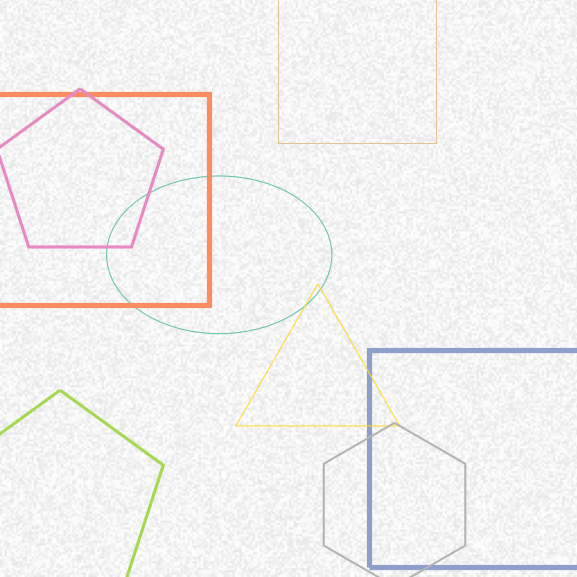[{"shape": "oval", "thickness": 0.5, "radius": 0.98, "center": [0.38, 0.558]}, {"shape": "square", "thickness": 2.5, "radius": 0.91, "center": [0.18, 0.654]}, {"shape": "square", "thickness": 2.5, "radius": 0.94, "center": [0.827, 0.205]}, {"shape": "pentagon", "thickness": 1.5, "radius": 0.76, "center": [0.139, 0.694]}, {"shape": "pentagon", "thickness": 1.5, "radius": 0.94, "center": [0.104, 0.136]}, {"shape": "triangle", "thickness": 0.5, "radius": 0.82, "center": [0.55, 0.344]}, {"shape": "square", "thickness": 0.5, "radius": 0.68, "center": [0.618, 0.889]}, {"shape": "hexagon", "thickness": 1, "radius": 0.71, "center": [0.683, 0.125]}]